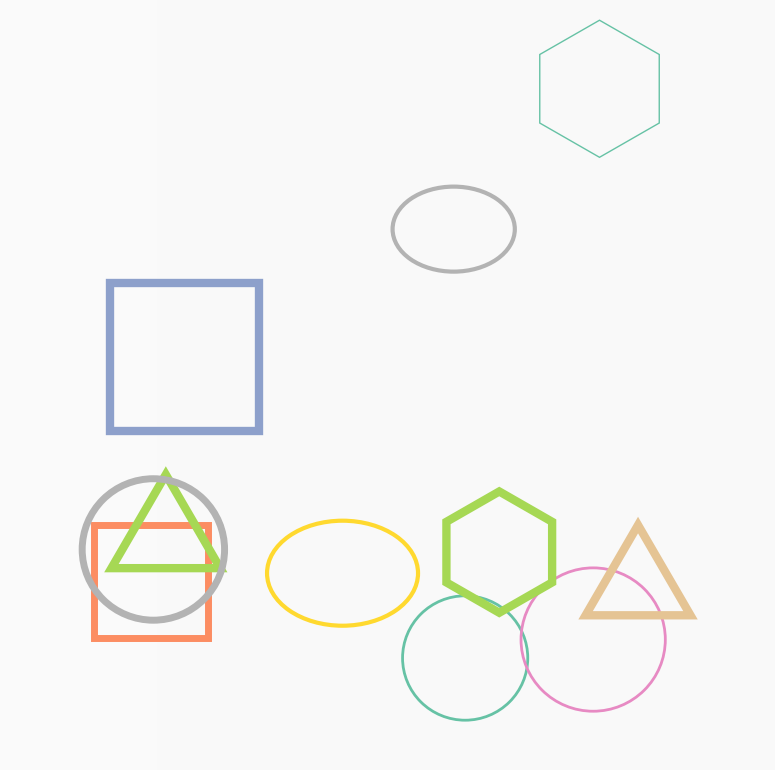[{"shape": "hexagon", "thickness": 0.5, "radius": 0.45, "center": [0.774, 0.885]}, {"shape": "circle", "thickness": 1, "radius": 0.4, "center": [0.6, 0.145]}, {"shape": "square", "thickness": 2.5, "radius": 0.37, "center": [0.195, 0.245]}, {"shape": "square", "thickness": 3, "radius": 0.48, "center": [0.238, 0.537]}, {"shape": "circle", "thickness": 1, "radius": 0.47, "center": [0.765, 0.169]}, {"shape": "triangle", "thickness": 3, "radius": 0.41, "center": [0.214, 0.303]}, {"shape": "hexagon", "thickness": 3, "radius": 0.39, "center": [0.644, 0.283]}, {"shape": "oval", "thickness": 1.5, "radius": 0.49, "center": [0.442, 0.256]}, {"shape": "triangle", "thickness": 3, "radius": 0.39, "center": [0.823, 0.24]}, {"shape": "oval", "thickness": 1.5, "radius": 0.39, "center": [0.585, 0.702]}, {"shape": "circle", "thickness": 2.5, "radius": 0.46, "center": [0.198, 0.286]}]